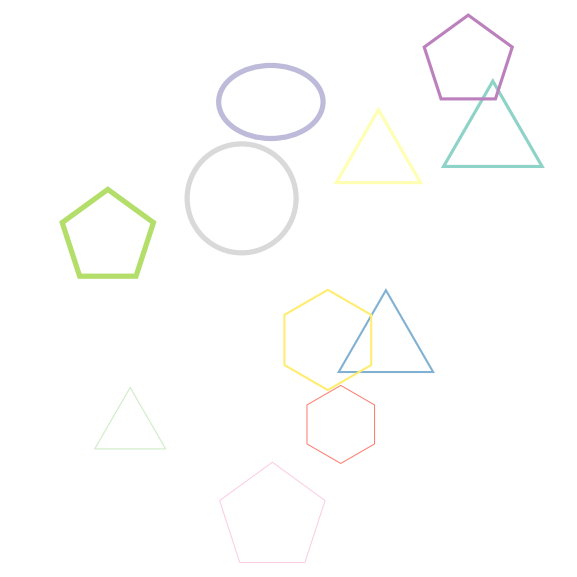[{"shape": "triangle", "thickness": 1.5, "radius": 0.49, "center": [0.853, 0.76]}, {"shape": "triangle", "thickness": 1.5, "radius": 0.42, "center": [0.655, 0.725]}, {"shape": "oval", "thickness": 2.5, "radius": 0.45, "center": [0.469, 0.823]}, {"shape": "hexagon", "thickness": 0.5, "radius": 0.34, "center": [0.59, 0.264]}, {"shape": "triangle", "thickness": 1, "radius": 0.47, "center": [0.668, 0.402]}, {"shape": "pentagon", "thickness": 2.5, "radius": 0.42, "center": [0.187, 0.588]}, {"shape": "pentagon", "thickness": 0.5, "radius": 0.48, "center": [0.472, 0.103]}, {"shape": "circle", "thickness": 2.5, "radius": 0.47, "center": [0.418, 0.656]}, {"shape": "pentagon", "thickness": 1.5, "radius": 0.4, "center": [0.811, 0.893]}, {"shape": "triangle", "thickness": 0.5, "radius": 0.35, "center": [0.225, 0.257]}, {"shape": "hexagon", "thickness": 1, "radius": 0.43, "center": [0.568, 0.41]}]